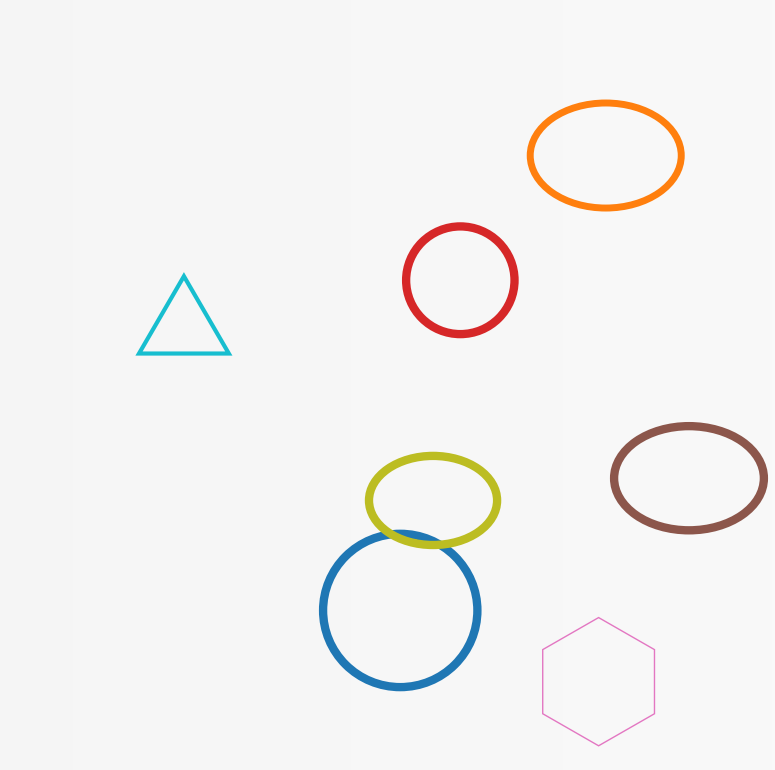[{"shape": "circle", "thickness": 3, "radius": 0.5, "center": [0.516, 0.207]}, {"shape": "oval", "thickness": 2.5, "radius": 0.49, "center": [0.782, 0.798]}, {"shape": "circle", "thickness": 3, "radius": 0.35, "center": [0.594, 0.636]}, {"shape": "oval", "thickness": 3, "radius": 0.48, "center": [0.889, 0.379]}, {"shape": "hexagon", "thickness": 0.5, "radius": 0.42, "center": [0.772, 0.115]}, {"shape": "oval", "thickness": 3, "radius": 0.41, "center": [0.559, 0.35]}, {"shape": "triangle", "thickness": 1.5, "radius": 0.33, "center": [0.237, 0.574]}]